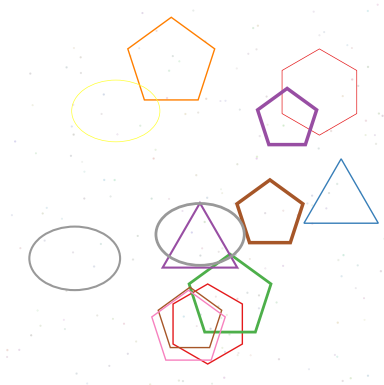[{"shape": "hexagon", "thickness": 1, "radius": 0.52, "center": [0.539, 0.158]}, {"shape": "hexagon", "thickness": 0.5, "radius": 0.56, "center": [0.83, 0.761]}, {"shape": "triangle", "thickness": 1, "radius": 0.56, "center": [0.886, 0.476]}, {"shape": "pentagon", "thickness": 2, "radius": 0.56, "center": [0.598, 0.228]}, {"shape": "triangle", "thickness": 1.5, "radius": 0.56, "center": [0.519, 0.361]}, {"shape": "pentagon", "thickness": 2.5, "radius": 0.4, "center": [0.746, 0.69]}, {"shape": "pentagon", "thickness": 1, "radius": 0.59, "center": [0.445, 0.836]}, {"shape": "oval", "thickness": 0.5, "radius": 0.57, "center": [0.301, 0.712]}, {"shape": "pentagon", "thickness": 1, "radius": 0.43, "center": [0.493, 0.167]}, {"shape": "pentagon", "thickness": 2.5, "radius": 0.45, "center": [0.701, 0.443]}, {"shape": "pentagon", "thickness": 1, "radius": 0.5, "center": [0.49, 0.146]}, {"shape": "oval", "thickness": 2, "radius": 0.57, "center": [0.52, 0.391]}, {"shape": "oval", "thickness": 1.5, "radius": 0.59, "center": [0.194, 0.329]}]